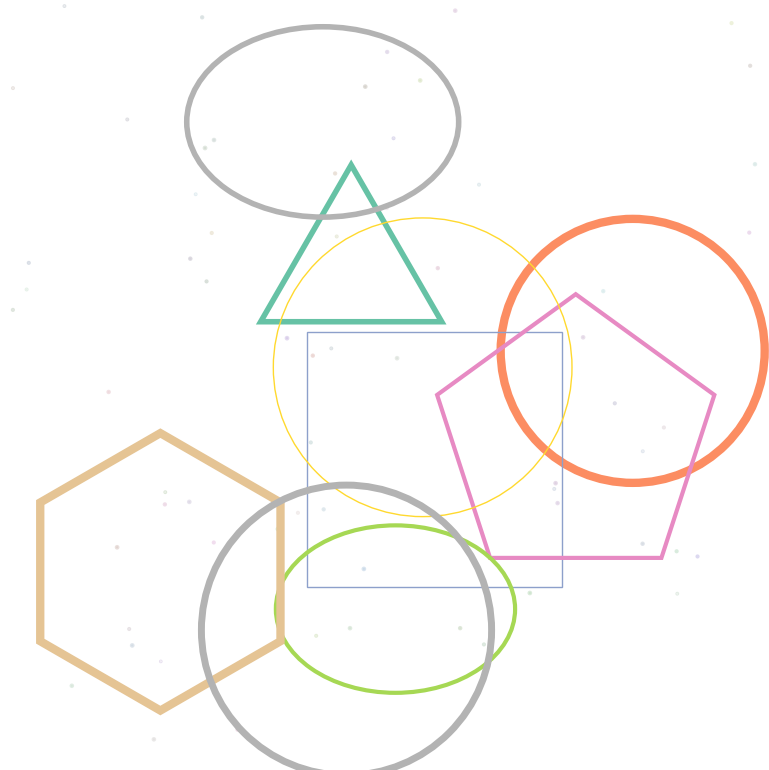[{"shape": "triangle", "thickness": 2, "radius": 0.68, "center": [0.456, 0.65]}, {"shape": "circle", "thickness": 3, "radius": 0.86, "center": [0.822, 0.544]}, {"shape": "square", "thickness": 0.5, "radius": 0.83, "center": [0.564, 0.403]}, {"shape": "pentagon", "thickness": 1.5, "radius": 0.95, "center": [0.748, 0.429]}, {"shape": "oval", "thickness": 1.5, "radius": 0.78, "center": [0.514, 0.209]}, {"shape": "circle", "thickness": 0.5, "radius": 0.97, "center": [0.549, 0.523]}, {"shape": "hexagon", "thickness": 3, "radius": 0.9, "center": [0.208, 0.257]}, {"shape": "circle", "thickness": 2.5, "radius": 0.94, "center": [0.45, 0.182]}, {"shape": "oval", "thickness": 2, "radius": 0.88, "center": [0.419, 0.842]}]